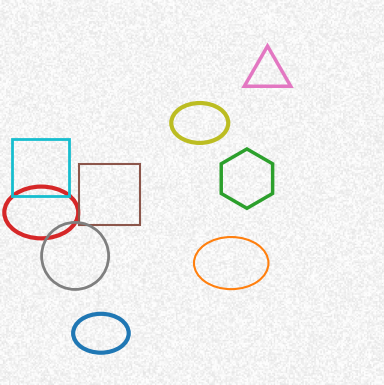[{"shape": "oval", "thickness": 3, "radius": 0.36, "center": [0.262, 0.134]}, {"shape": "oval", "thickness": 1.5, "radius": 0.48, "center": [0.601, 0.317]}, {"shape": "hexagon", "thickness": 2.5, "radius": 0.39, "center": [0.641, 0.536]}, {"shape": "oval", "thickness": 3, "radius": 0.48, "center": [0.107, 0.448]}, {"shape": "square", "thickness": 1.5, "radius": 0.4, "center": [0.285, 0.494]}, {"shape": "triangle", "thickness": 2.5, "radius": 0.35, "center": [0.695, 0.811]}, {"shape": "circle", "thickness": 2, "radius": 0.44, "center": [0.195, 0.335]}, {"shape": "oval", "thickness": 3, "radius": 0.37, "center": [0.519, 0.681]}, {"shape": "square", "thickness": 2, "radius": 0.37, "center": [0.106, 0.566]}]